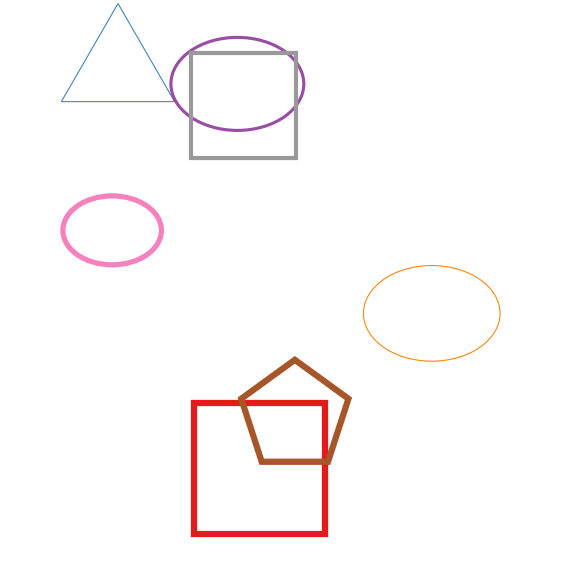[{"shape": "square", "thickness": 3, "radius": 0.57, "center": [0.45, 0.188]}, {"shape": "triangle", "thickness": 0.5, "radius": 0.57, "center": [0.204, 0.88]}, {"shape": "oval", "thickness": 1.5, "radius": 0.58, "center": [0.411, 0.854]}, {"shape": "oval", "thickness": 0.5, "radius": 0.59, "center": [0.748, 0.457]}, {"shape": "pentagon", "thickness": 3, "radius": 0.49, "center": [0.511, 0.279]}, {"shape": "oval", "thickness": 2.5, "radius": 0.43, "center": [0.194, 0.6]}, {"shape": "square", "thickness": 2, "radius": 0.45, "center": [0.421, 0.817]}]